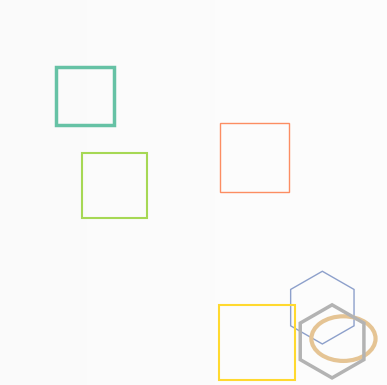[{"shape": "square", "thickness": 2.5, "radius": 0.38, "center": [0.22, 0.75]}, {"shape": "square", "thickness": 1, "radius": 0.45, "center": [0.656, 0.592]}, {"shape": "hexagon", "thickness": 1, "radius": 0.47, "center": [0.832, 0.201]}, {"shape": "square", "thickness": 1.5, "radius": 0.42, "center": [0.295, 0.518]}, {"shape": "square", "thickness": 1.5, "radius": 0.49, "center": [0.663, 0.11]}, {"shape": "oval", "thickness": 3, "radius": 0.41, "center": [0.886, 0.12]}, {"shape": "hexagon", "thickness": 2.5, "radius": 0.47, "center": [0.857, 0.113]}]